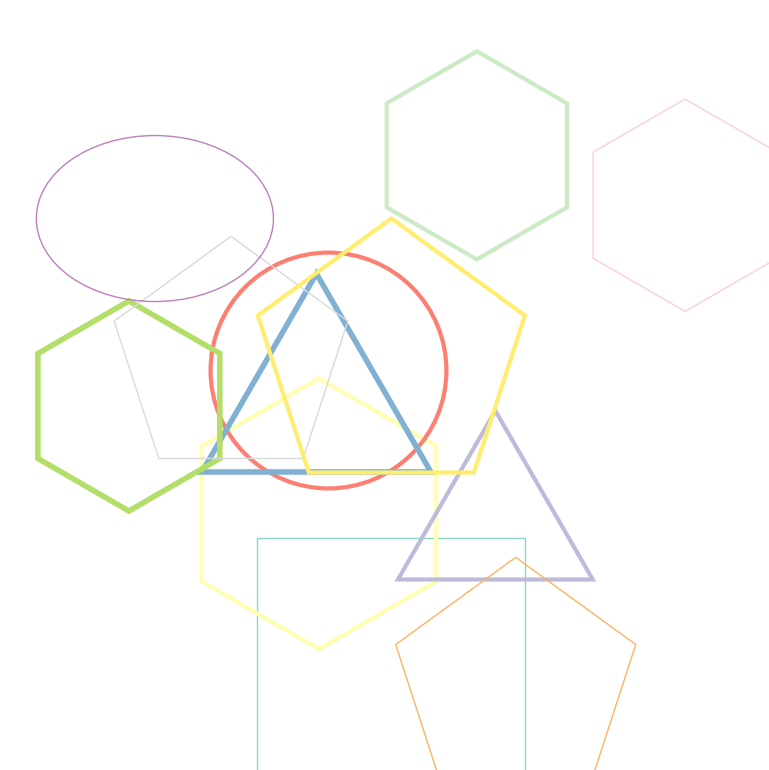[{"shape": "square", "thickness": 0.5, "radius": 0.87, "center": [0.508, 0.127]}, {"shape": "hexagon", "thickness": 1.5, "radius": 0.88, "center": [0.414, 0.333]}, {"shape": "triangle", "thickness": 1.5, "radius": 0.73, "center": [0.643, 0.32]}, {"shape": "circle", "thickness": 1.5, "radius": 0.77, "center": [0.427, 0.519]}, {"shape": "triangle", "thickness": 2, "radius": 0.86, "center": [0.411, 0.473]}, {"shape": "pentagon", "thickness": 0.5, "radius": 0.82, "center": [0.67, 0.112]}, {"shape": "hexagon", "thickness": 2, "radius": 0.68, "center": [0.167, 0.473]}, {"shape": "hexagon", "thickness": 0.5, "radius": 0.69, "center": [0.89, 0.734]}, {"shape": "pentagon", "thickness": 0.5, "radius": 0.8, "center": [0.3, 0.534]}, {"shape": "oval", "thickness": 0.5, "radius": 0.77, "center": [0.201, 0.716]}, {"shape": "hexagon", "thickness": 1.5, "radius": 0.68, "center": [0.619, 0.798]}, {"shape": "pentagon", "thickness": 1.5, "radius": 0.91, "center": [0.508, 0.534]}]